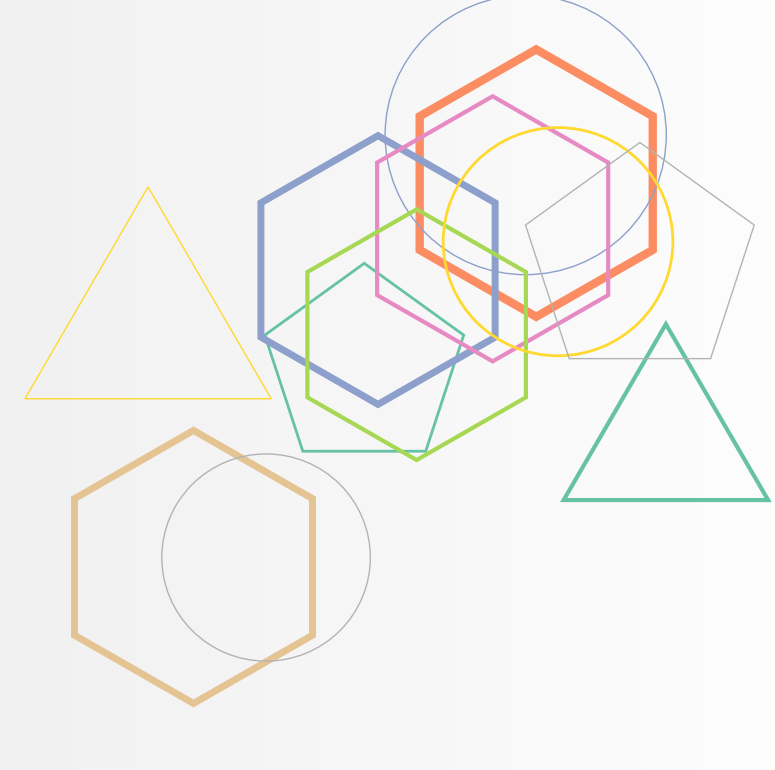[{"shape": "triangle", "thickness": 1.5, "radius": 0.76, "center": [0.859, 0.427]}, {"shape": "pentagon", "thickness": 1, "radius": 0.67, "center": [0.47, 0.523]}, {"shape": "hexagon", "thickness": 3, "radius": 0.87, "center": [0.692, 0.762]}, {"shape": "hexagon", "thickness": 2.5, "radius": 0.87, "center": [0.488, 0.649]}, {"shape": "circle", "thickness": 0.5, "radius": 0.91, "center": [0.678, 0.825]}, {"shape": "hexagon", "thickness": 1.5, "radius": 0.86, "center": [0.636, 0.703]}, {"shape": "hexagon", "thickness": 1.5, "radius": 0.81, "center": [0.538, 0.565]}, {"shape": "circle", "thickness": 1, "radius": 0.74, "center": [0.72, 0.686]}, {"shape": "triangle", "thickness": 0.5, "radius": 0.92, "center": [0.191, 0.574]}, {"shape": "hexagon", "thickness": 2.5, "radius": 0.89, "center": [0.25, 0.264]}, {"shape": "pentagon", "thickness": 0.5, "radius": 0.78, "center": [0.826, 0.66]}, {"shape": "circle", "thickness": 0.5, "radius": 0.67, "center": [0.343, 0.276]}]